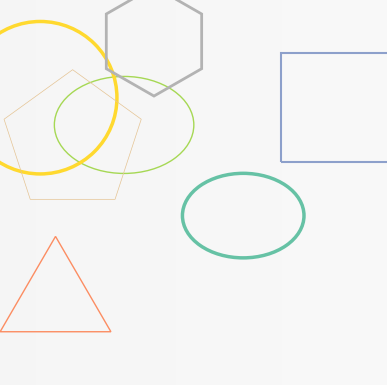[{"shape": "oval", "thickness": 2.5, "radius": 0.78, "center": [0.628, 0.44]}, {"shape": "triangle", "thickness": 1, "radius": 0.83, "center": [0.143, 0.221]}, {"shape": "square", "thickness": 1.5, "radius": 0.71, "center": [0.867, 0.721]}, {"shape": "oval", "thickness": 1, "radius": 0.9, "center": [0.32, 0.675]}, {"shape": "circle", "thickness": 2.5, "radius": 0.99, "center": [0.104, 0.746]}, {"shape": "pentagon", "thickness": 0.5, "radius": 0.93, "center": [0.187, 0.633]}, {"shape": "hexagon", "thickness": 2, "radius": 0.71, "center": [0.397, 0.893]}]